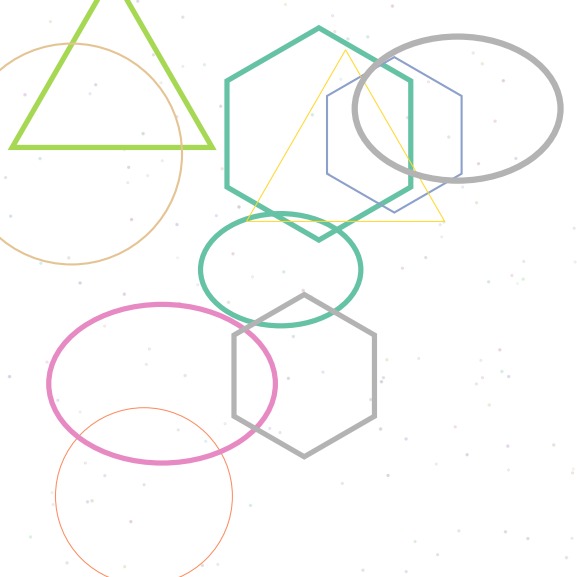[{"shape": "hexagon", "thickness": 2.5, "radius": 0.92, "center": [0.552, 0.767]}, {"shape": "oval", "thickness": 2.5, "radius": 0.69, "center": [0.486, 0.532]}, {"shape": "circle", "thickness": 0.5, "radius": 0.77, "center": [0.249, 0.14]}, {"shape": "hexagon", "thickness": 1, "radius": 0.67, "center": [0.683, 0.766]}, {"shape": "oval", "thickness": 2.5, "radius": 0.98, "center": [0.281, 0.335]}, {"shape": "triangle", "thickness": 2.5, "radius": 1.0, "center": [0.194, 0.844]}, {"shape": "triangle", "thickness": 0.5, "radius": 0.99, "center": [0.598, 0.715]}, {"shape": "circle", "thickness": 1, "radius": 0.96, "center": [0.124, 0.732]}, {"shape": "oval", "thickness": 3, "radius": 0.89, "center": [0.792, 0.811]}, {"shape": "hexagon", "thickness": 2.5, "radius": 0.7, "center": [0.527, 0.349]}]